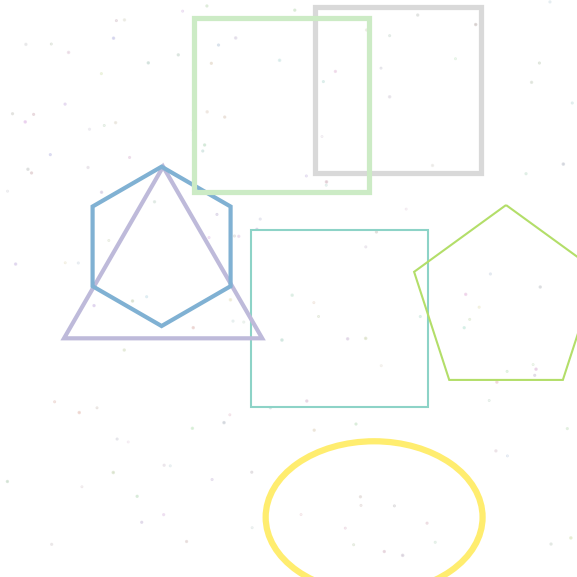[{"shape": "square", "thickness": 1, "radius": 0.77, "center": [0.588, 0.447]}, {"shape": "triangle", "thickness": 2, "radius": 0.99, "center": [0.282, 0.512]}, {"shape": "hexagon", "thickness": 2, "radius": 0.69, "center": [0.28, 0.573]}, {"shape": "pentagon", "thickness": 1, "radius": 0.84, "center": [0.876, 0.477]}, {"shape": "square", "thickness": 2.5, "radius": 0.72, "center": [0.689, 0.844]}, {"shape": "square", "thickness": 2.5, "radius": 0.76, "center": [0.487, 0.818]}, {"shape": "oval", "thickness": 3, "radius": 0.94, "center": [0.648, 0.104]}]